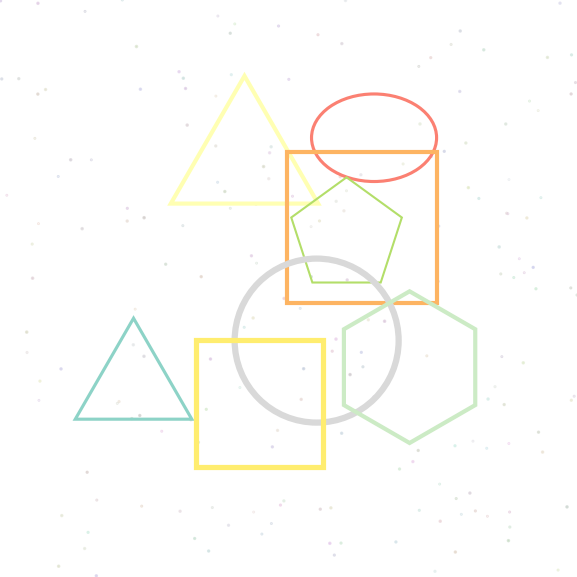[{"shape": "triangle", "thickness": 1.5, "radius": 0.58, "center": [0.231, 0.332]}, {"shape": "triangle", "thickness": 2, "radius": 0.74, "center": [0.423, 0.72]}, {"shape": "oval", "thickness": 1.5, "radius": 0.54, "center": [0.648, 0.761]}, {"shape": "square", "thickness": 2, "radius": 0.65, "center": [0.627, 0.605]}, {"shape": "pentagon", "thickness": 1, "radius": 0.5, "center": [0.6, 0.591]}, {"shape": "circle", "thickness": 3, "radius": 0.71, "center": [0.548, 0.409]}, {"shape": "hexagon", "thickness": 2, "radius": 0.66, "center": [0.709, 0.363]}, {"shape": "square", "thickness": 2.5, "radius": 0.55, "center": [0.449, 0.301]}]